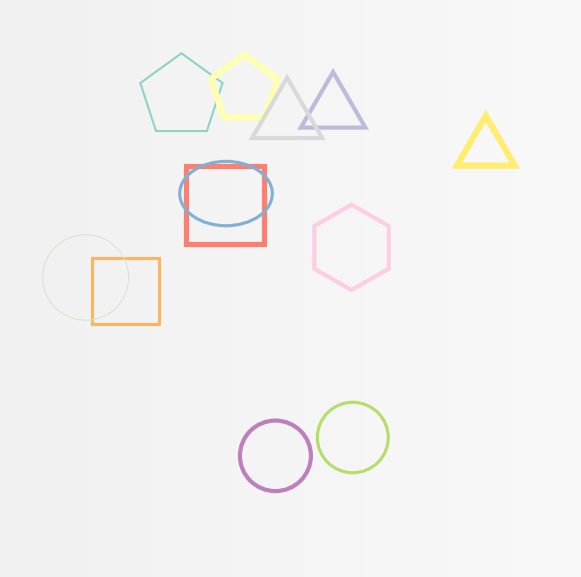[{"shape": "pentagon", "thickness": 1, "radius": 0.37, "center": [0.312, 0.832]}, {"shape": "pentagon", "thickness": 3, "radius": 0.3, "center": [0.42, 0.844]}, {"shape": "triangle", "thickness": 2, "radius": 0.32, "center": [0.573, 0.81]}, {"shape": "square", "thickness": 2.5, "radius": 0.34, "center": [0.387, 0.645]}, {"shape": "oval", "thickness": 1.5, "radius": 0.4, "center": [0.389, 0.664]}, {"shape": "square", "thickness": 1.5, "radius": 0.29, "center": [0.216, 0.495]}, {"shape": "circle", "thickness": 1.5, "radius": 0.3, "center": [0.607, 0.242]}, {"shape": "hexagon", "thickness": 2, "radius": 0.37, "center": [0.605, 0.571]}, {"shape": "triangle", "thickness": 2, "radius": 0.35, "center": [0.494, 0.795]}, {"shape": "circle", "thickness": 2, "radius": 0.31, "center": [0.474, 0.21]}, {"shape": "circle", "thickness": 0.5, "radius": 0.37, "center": [0.147, 0.519]}, {"shape": "triangle", "thickness": 3, "radius": 0.29, "center": [0.836, 0.741]}]